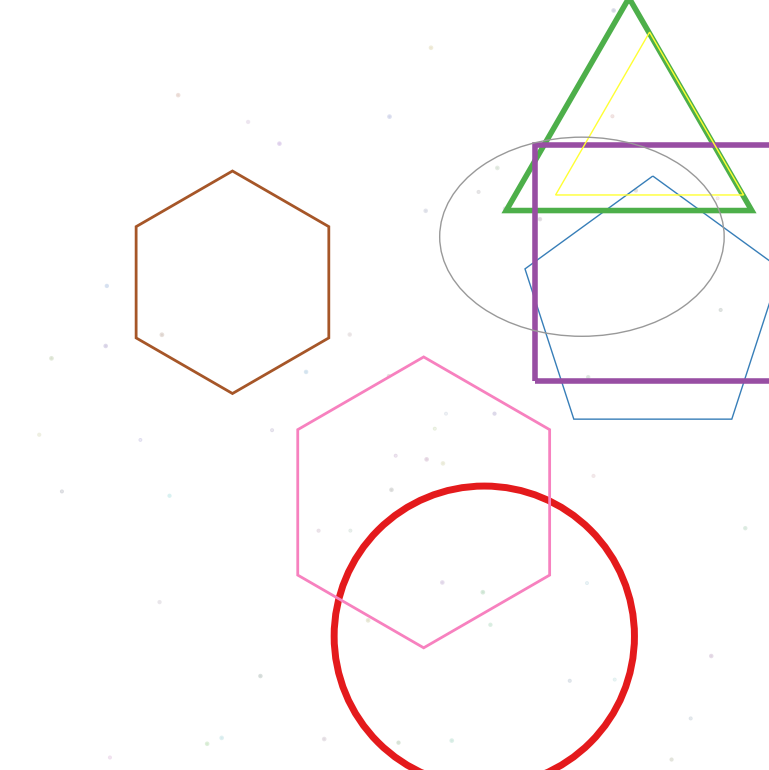[{"shape": "circle", "thickness": 2.5, "radius": 0.97, "center": [0.629, 0.174]}, {"shape": "pentagon", "thickness": 0.5, "radius": 0.87, "center": [0.848, 0.597]}, {"shape": "triangle", "thickness": 2, "radius": 0.92, "center": [0.817, 0.819]}, {"shape": "square", "thickness": 2, "radius": 0.77, "center": [0.848, 0.659]}, {"shape": "triangle", "thickness": 0.5, "radius": 0.7, "center": [0.844, 0.817]}, {"shape": "hexagon", "thickness": 1, "radius": 0.72, "center": [0.302, 0.633]}, {"shape": "hexagon", "thickness": 1, "radius": 0.94, "center": [0.55, 0.348]}, {"shape": "oval", "thickness": 0.5, "radius": 0.92, "center": [0.756, 0.693]}]